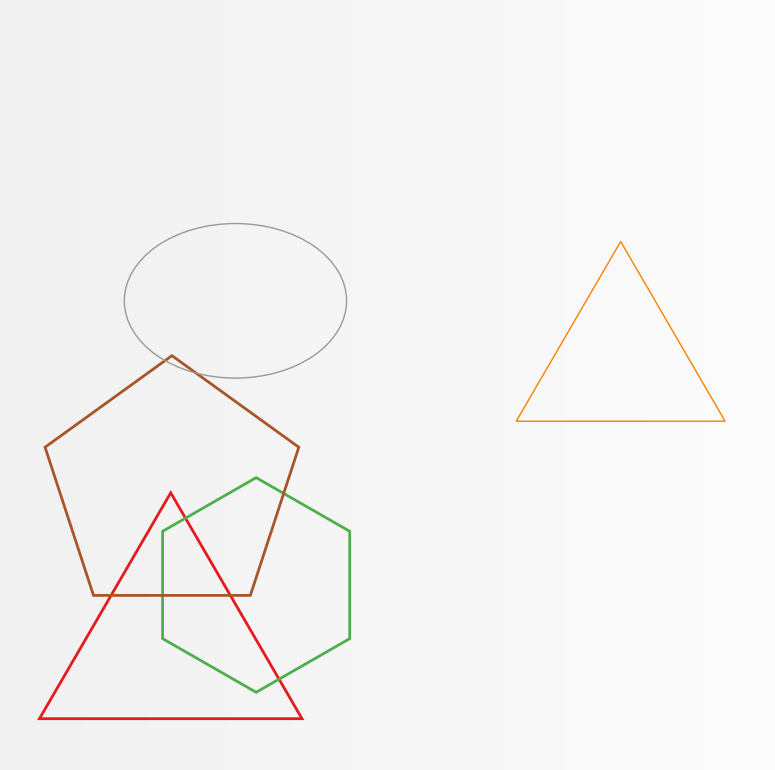[{"shape": "triangle", "thickness": 1, "radius": 0.98, "center": [0.22, 0.164]}, {"shape": "hexagon", "thickness": 1, "radius": 0.7, "center": [0.331, 0.24]}, {"shape": "triangle", "thickness": 0.5, "radius": 0.78, "center": [0.801, 0.531]}, {"shape": "pentagon", "thickness": 1, "radius": 0.86, "center": [0.222, 0.366]}, {"shape": "oval", "thickness": 0.5, "radius": 0.72, "center": [0.304, 0.609]}]